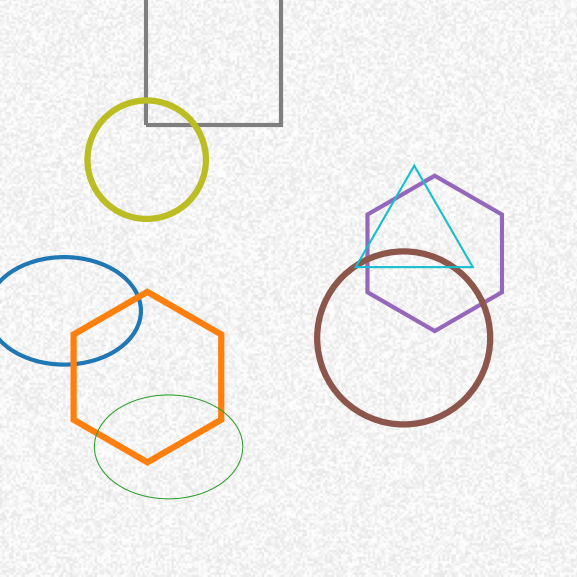[{"shape": "oval", "thickness": 2, "radius": 0.66, "center": [0.111, 0.461]}, {"shape": "hexagon", "thickness": 3, "radius": 0.74, "center": [0.255, 0.346]}, {"shape": "oval", "thickness": 0.5, "radius": 0.64, "center": [0.292, 0.225]}, {"shape": "hexagon", "thickness": 2, "radius": 0.67, "center": [0.753, 0.56]}, {"shape": "circle", "thickness": 3, "radius": 0.75, "center": [0.699, 0.414]}, {"shape": "square", "thickness": 2, "radius": 0.58, "center": [0.37, 0.899]}, {"shape": "circle", "thickness": 3, "radius": 0.51, "center": [0.254, 0.723]}, {"shape": "triangle", "thickness": 1, "radius": 0.59, "center": [0.717, 0.595]}]